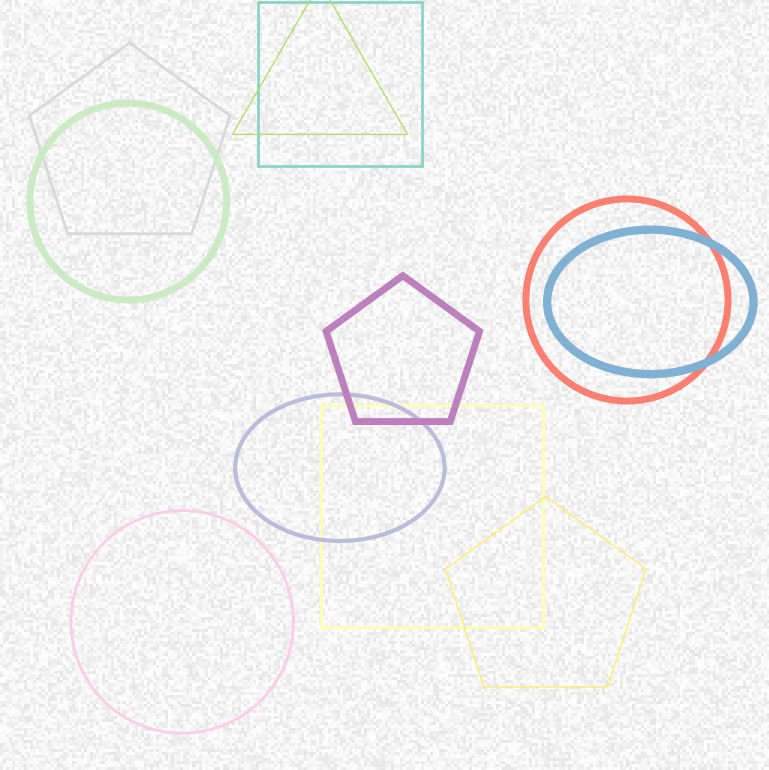[{"shape": "square", "thickness": 1, "radius": 0.53, "center": [0.441, 0.891]}, {"shape": "square", "thickness": 1, "radius": 0.72, "center": [0.562, 0.33]}, {"shape": "oval", "thickness": 1.5, "radius": 0.68, "center": [0.441, 0.393]}, {"shape": "circle", "thickness": 2.5, "radius": 0.66, "center": [0.814, 0.61]}, {"shape": "oval", "thickness": 3, "radius": 0.67, "center": [0.845, 0.608]}, {"shape": "triangle", "thickness": 0.5, "radius": 0.66, "center": [0.416, 0.891]}, {"shape": "circle", "thickness": 1, "radius": 0.72, "center": [0.237, 0.192]}, {"shape": "pentagon", "thickness": 1, "radius": 0.69, "center": [0.168, 0.807]}, {"shape": "pentagon", "thickness": 2.5, "radius": 0.52, "center": [0.523, 0.537]}, {"shape": "circle", "thickness": 2.5, "radius": 0.64, "center": [0.167, 0.738]}, {"shape": "pentagon", "thickness": 0.5, "radius": 0.68, "center": [0.709, 0.219]}]